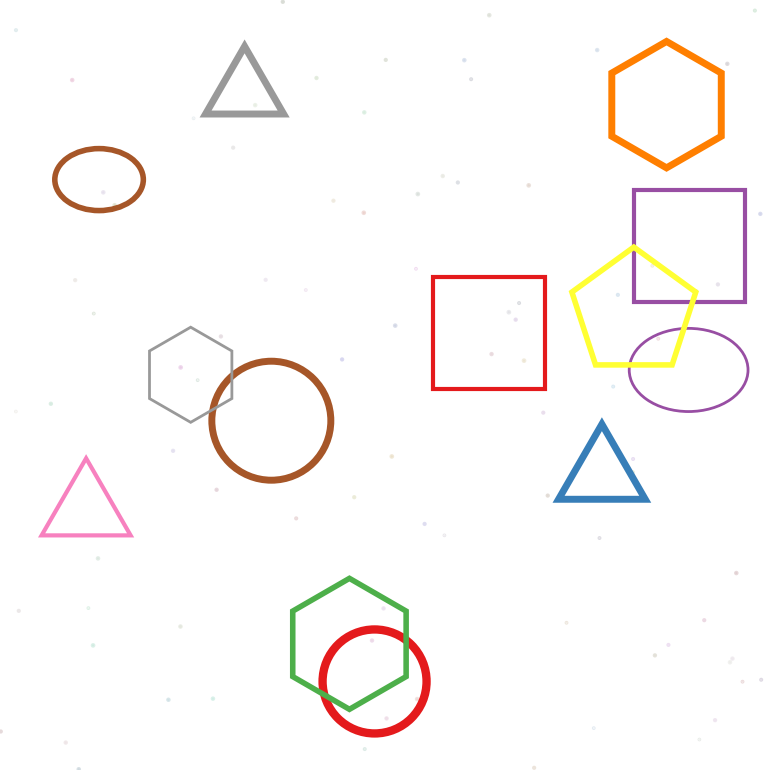[{"shape": "square", "thickness": 1.5, "radius": 0.36, "center": [0.636, 0.567]}, {"shape": "circle", "thickness": 3, "radius": 0.34, "center": [0.486, 0.115]}, {"shape": "triangle", "thickness": 2.5, "radius": 0.32, "center": [0.782, 0.384]}, {"shape": "hexagon", "thickness": 2, "radius": 0.43, "center": [0.454, 0.164]}, {"shape": "oval", "thickness": 1, "radius": 0.39, "center": [0.894, 0.52]}, {"shape": "square", "thickness": 1.5, "radius": 0.36, "center": [0.896, 0.68]}, {"shape": "hexagon", "thickness": 2.5, "radius": 0.41, "center": [0.866, 0.864]}, {"shape": "pentagon", "thickness": 2, "radius": 0.42, "center": [0.823, 0.595]}, {"shape": "circle", "thickness": 2.5, "radius": 0.39, "center": [0.352, 0.454]}, {"shape": "oval", "thickness": 2, "radius": 0.29, "center": [0.129, 0.767]}, {"shape": "triangle", "thickness": 1.5, "radius": 0.33, "center": [0.112, 0.338]}, {"shape": "triangle", "thickness": 2.5, "radius": 0.29, "center": [0.318, 0.881]}, {"shape": "hexagon", "thickness": 1, "radius": 0.31, "center": [0.248, 0.513]}]